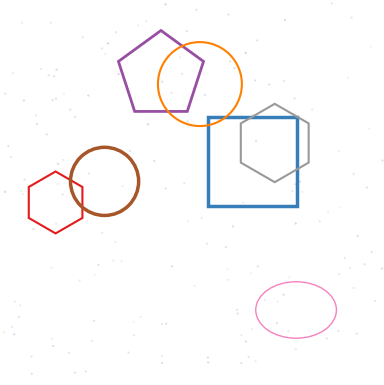[{"shape": "hexagon", "thickness": 1.5, "radius": 0.4, "center": [0.144, 0.474]}, {"shape": "square", "thickness": 2.5, "radius": 0.58, "center": [0.656, 0.581]}, {"shape": "pentagon", "thickness": 2, "radius": 0.58, "center": [0.418, 0.805]}, {"shape": "circle", "thickness": 1.5, "radius": 0.55, "center": [0.519, 0.782]}, {"shape": "circle", "thickness": 2.5, "radius": 0.44, "center": [0.272, 0.529]}, {"shape": "oval", "thickness": 1, "radius": 0.52, "center": [0.769, 0.195]}, {"shape": "hexagon", "thickness": 1.5, "radius": 0.51, "center": [0.714, 0.629]}]